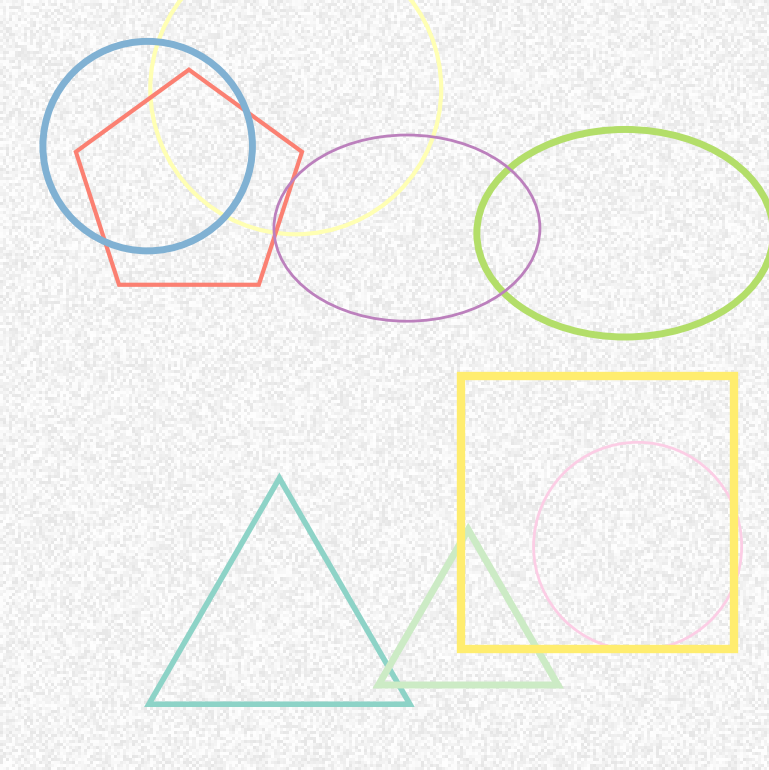[{"shape": "triangle", "thickness": 2, "radius": 0.98, "center": [0.363, 0.183]}, {"shape": "circle", "thickness": 1.5, "radius": 0.94, "center": [0.384, 0.885]}, {"shape": "pentagon", "thickness": 1.5, "radius": 0.77, "center": [0.245, 0.755]}, {"shape": "circle", "thickness": 2.5, "radius": 0.68, "center": [0.192, 0.81]}, {"shape": "oval", "thickness": 2.5, "radius": 0.96, "center": [0.812, 0.697]}, {"shape": "circle", "thickness": 1, "radius": 0.68, "center": [0.828, 0.29]}, {"shape": "oval", "thickness": 1, "radius": 0.86, "center": [0.528, 0.704]}, {"shape": "triangle", "thickness": 2.5, "radius": 0.67, "center": [0.608, 0.178]}, {"shape": "square", "thickness": 3, "radius": 0.89, "center": [0.776, 0.334]}]